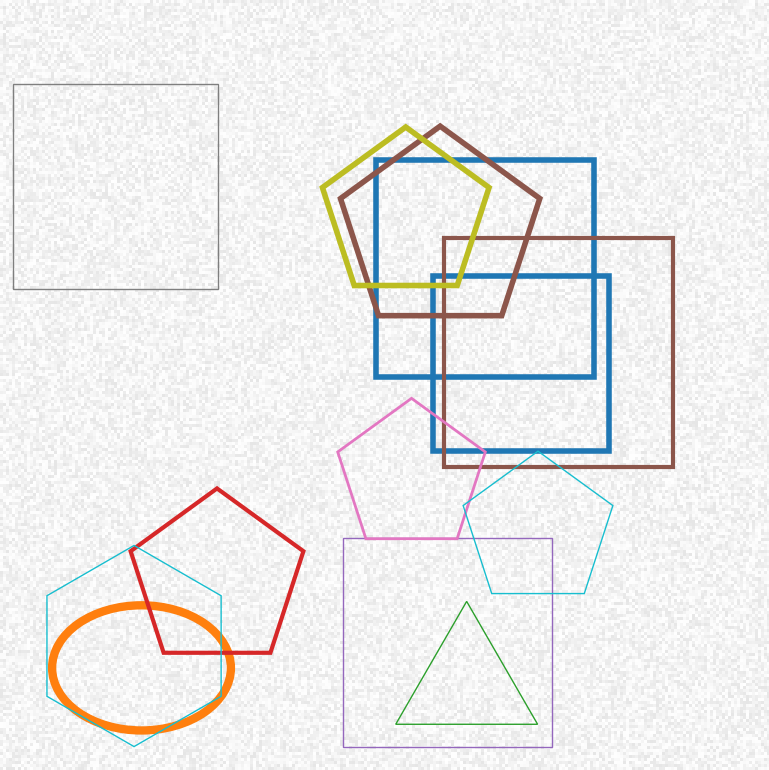[{"shape": "square", "thickness": 2, "radius": 0.57, "center": [0.677, 0.528]}, {"shape": "square", "thickness": 2, "radius": 0.71, "center": [0.63, 0.652]}, {"shape": "oval", "thickness": 3, "radius": 0.58, "center": [0.184, 0.133]}, {"shape": "triangle", "thickness": 0.5, "radius": 0.53, "center": [0.606, 0.113]}, {"shape": "pentagon", "thickness": 1.5, "radius": 0.59, "center": [0.282, 0.248]}, {"shape": "square", "thickness": 0.5, "radius": 0.68, "center": [0.581, 0.165]}, {"shape": "square", "thickness": 1.5, "radius": 0.74, "center": [0.725, 0.542]}, {"shape": "pentagon", "thickness": 2, "radius": 0.68, "center": [0.572, 0.7]}, {"shape": "pentagon", "thickness": 1, "radius": 0.5, "center": [0.534, 0.382]}, {"shape": "square", "thickness": 0.5, "radius": 0.66, "center": [0.15, 0.758]}, {"shape": "pentagon", "thickness": 2, "radius": 0.57, "center": [0.527, 0.721]}, {"shape": "pentagon", "thickness": 0.5, "radius": 0.51, "center": [0.699, 0.312]}, {"shape": "hexagon", "thickness": 0.5, "radius": 0.65, "center": [0.174, 0.161]}]